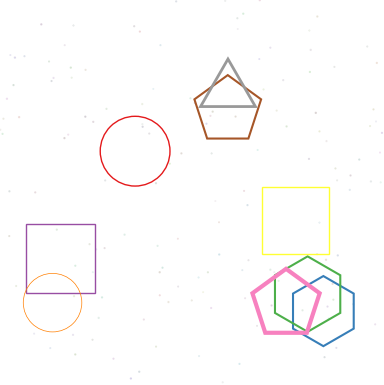[{"shape": "circle", "thickness": 1, "radius": 0.45, "center": [0.351, 0.607]}, {"shape": "hexagon", "thickness": 1.5, "radius": 0.46, "center": [0.84, 0.192]}, {"shape": "hexagon", "thickness": 1.5, "radius": 0.49, "center": [0.799, 0.236]}, {"shape": "square", "thickness": 1, "radius": 0.45, "center": [0.157, 0.328]}, {"shape": "circle", "thickness": 0.5, "radius": 0.38, "center": [0.136, 0.214]}, {"shape": "square", "thickness": 1, "radius": 0.43, "center": [0.767, 0.427]}, {"shape": "pentagon", "thickness": 1.5, "radius": 0.46, "center": [0.592, 0.714]}, {"shape": "pentagon", "thickness": 3, "radius": 0.46, "center": [0.743, 0.21]}, {"shape": "triangle", "thickness": 2, "radius": 0.41, "center": [0.592, 0.764]}]